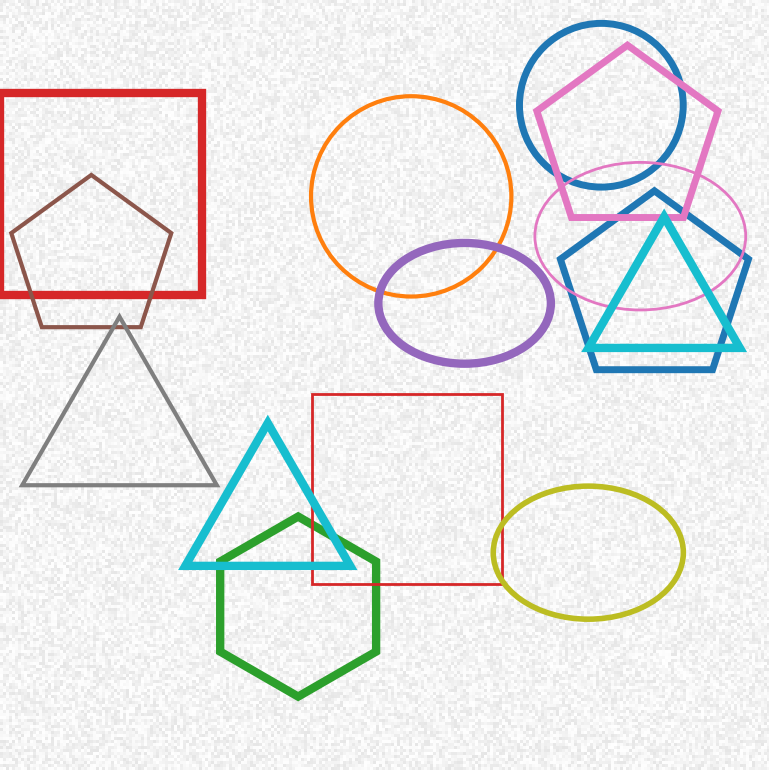[{"shape": "pentagon", "thickness": 2.5, "radius": 0.64, "center": [0.85, 0.624]}, {"shape": "circle", "thickness": 2.5, "radius": 0.53, "center": [0.781, 0.863]}, {"shape": "circle", "thickness": 1.5, "radius": 0.65, "center": [0.534, 0.745]}, {"shape": "hexagon", "thickness": 3, "radius": 0.58, "center": [0.387, 0.212]}, {"shape": "square", "thickness": 3, "radius": 0.66, "center": [0.131, 0.748]}, {"shape": "square", "thickness": 1, "radius": 0.62, "center": [0.528, 0.364]}, {"shape": "oval", "thickness": 3, "radius": 0.56, "center": [0.603, 0.606]}, {"shape": "pentagon", "thickness": 1.5, "radius": 0.55, "center": [0.119, 0.663]}, {"shape": "oval", "thickness": 1, "radius": 0.68, "center": [0.832, 0.693]}, {"shape": "pentagon", "thickness": 2.5, "radius": 0.62, "center": [0.815, 0.818]}, {"shape": "triangle", "thickness": 1.5, "radius": 0.73, "center": [0.155, 0.443]}, {"shape": "oval", "thickness": 2, "radius": 0.62, "center": [0.764, 0.282]}, {"shape": "triangle", "thickness": 3, "radius": 0.57, "center": [0.863, 0.605]}, {"shape": "triangle", "thickness": 3, "radius": 0.62, "center": [0.348, 0.327]}]